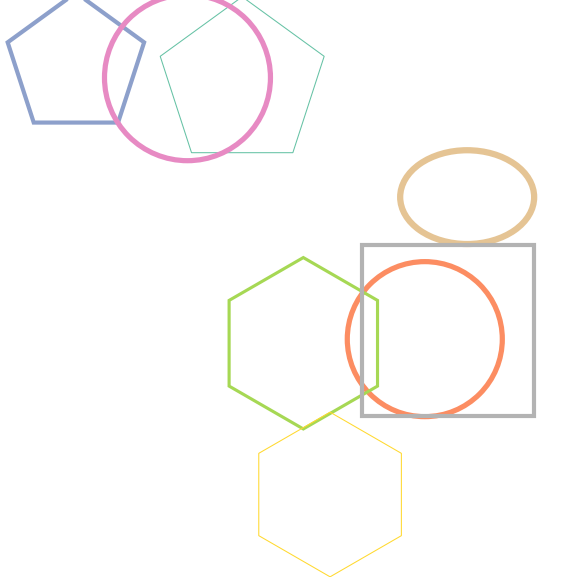[{"shape": "pentagon", "thickness": 0.5, "radius": 0.75, "center": [0.419, 0.855]}, {"shape": "circle", "thickness": 2.5, "radius": 0.67, "center": [0.736, 0.412]}, {"shape": "pentagon", "thickness": 2, "radius": 0.62, "center": [0.131, 0.887]}, {"shape": "circle", "thickness": 2.5, "radius": 0.72, "center": [0.325, 0.865]}, {"shape": "hexagon", "thickness": 1.5, "radius": 0.74, "center": [0.525, 0.405]}, {"shape": "hexagon", "thickness": 0.5, "radius": 0.71, "center": [0.572, 0.143]}, {"shape": "oval", "thickness": 3, "radius": 0.58, "center": [0.809, 0.658]}, {"shape": "square", "thickness": 2, "radius": 0.74, "center": [0.776, 0.427]}]